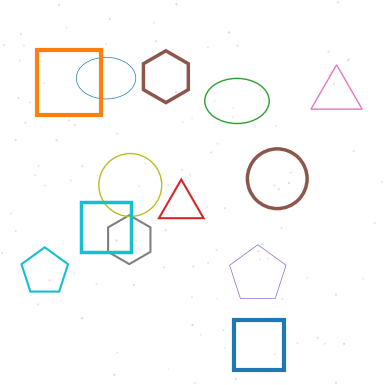[{"shape": "square", "thickness": 3, "radius": 0.32, "center": [0.672, 0.104]}, {"shape": "oval", "thickness": 0.5, "radius": 0.39, "center": [0.275, 0.797]}, {"shape": "square", "thickness": 3, "radius": 0.42, "center": [0.179, 0.786]}, {"shape": "oval", "thickness": 1, "radius": 0.42, "center": [0.616, 0.738]}, {"shape": "triangle", "thickness": 1.5, "radius": 0.33, "center": [0.471, 0.467]}, {"shape": "pentagon", "thickness": 0.5, "radius": 0.39, "center": [0.67, 0.287]}, {"shape": "circle", "thickness": 2.5, "radius": 0.39, "center": [0.72, 0.536]}, {"shape": "hexagon", "thickness": 2.5, "radius": 0.34, "center": [0.431, 0.801]}, {"shape": "triangle", "thickness": 1, "radius": 0.38, "center": [0.874, 0.755]}, {"shape": "hexagon", "thickness": 1.5, "radius": 0.32, "center": [0.336, 0.378]}, {"shape": "circle", "thickness": 1, "radius": 0.41, "center": [0.338, 0.519]}, {"shape": "pentagon", "thickness": 1.5, "radius": 0.32, "center": [0.116, 0.294]}, {"shape": "square", "thickness": 2.5, "radius": 0.32, "center": [0.275, 0.41]}]